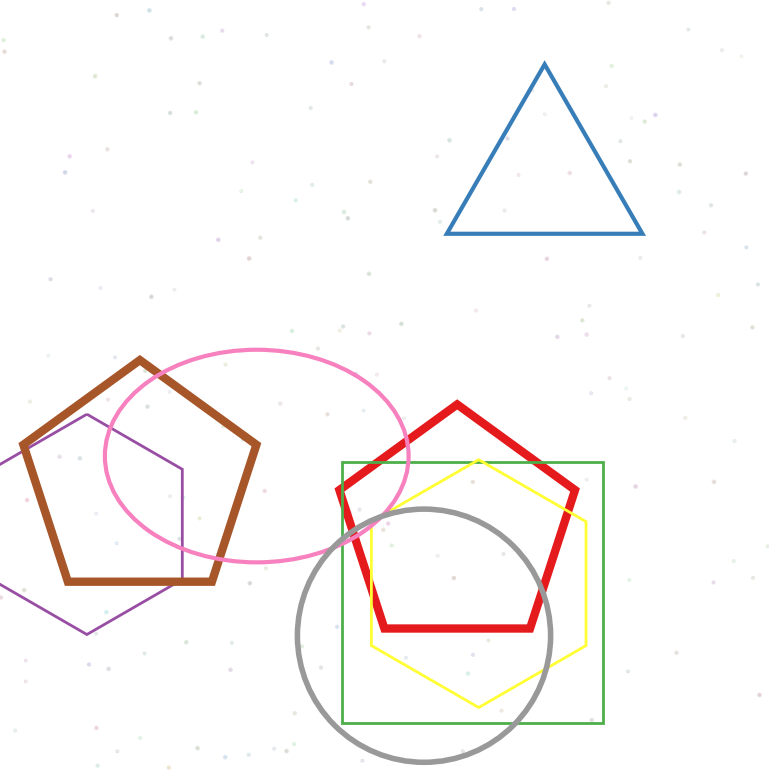[{"shape": "pentagon", "thickness": 3, "radius": 0.8, "center": [0.594, 0.314]}, {"shape": "triangle", "thickness": 1.5, "radius": 0.73, "center": [0.707, 0.77]}, {"shape": "square", "thickness": 1, "radius": 0.85, "center": [0.614, 0.23]}, {"shape": "hexagon", "thickness": 1, "radius": 0.72, "center": [0.113, 0.319]}, {"shape": "hexagon", "thickness": 1, "radius": 0.8, "center": [0.622, 0.242]}, {"shape": "pentagon", "thickness": 3, "radius": 0.8, "center": [0.182, 0.373]}, {"shape": "oval", "thickness": 1.5, "radius": 0.99, "center": [0.333, 0.408]}, {"shape": "circle", "thickness": 2, "radius": 0.82, "center": [0.551, 0.174]}]